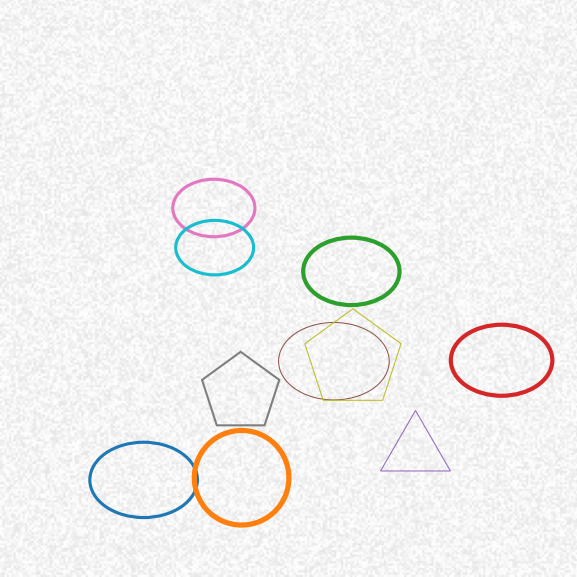[{"shape": "oval", "thickness": 1.5, "radius": 0.47, "center": [0.249, 0.168]}, {"shape": "circle", "thickness": 2.5, "radius": 0.41, "center": [0.418, 0.172]}, {"shape": "oval", "thickness": 2, "radius": 0.42, "center": [0.608, 0.529]}, {"shape": "oval", "thickness": 2, "radius": 0.44, "center": [0.869, 0.375]}, {"shape": "triangle", "thickness": 0.5, "radius": 0.35, "center": [0.719, 0.219]}, {"shape": "oval", "thickness": 0.5, "radius": 0.48, "center": [0.578, 0.374]}, {"shape": "oval", "thickness": 1.5, "radius": 0.36, "center": [0.37, 0.639]}, {"shape": "pentagon", "thickness": 1, "radius": 0.35, "center": [0.417, 0.32]}, {"shape": "pentagon", "thickness": 0.5, "radius": 0.44, "center": [0.611, 0.377]}, {"shape": "oval", "thickness": 1.5, "radius": 0.34, "center": [0.372, 0.57]}]